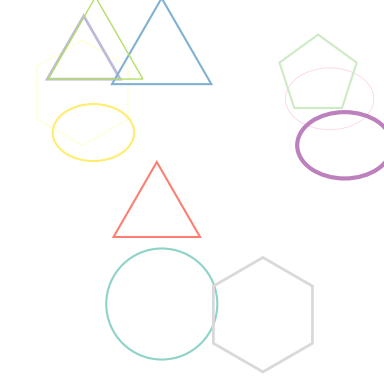[{"shape": "circle", "thickness": 1.5, "radius": 0.72, "center": [0.42, 0.21]}, {"shape": "hexagon", "thickness": 0.5, "radius": 0.68, "center": [0.214, 0.759]}, {"shape": "triangle", "thickness": 2, "radius": 0.55, "center": [0.218, 0.849]}, {"shape": "triangle", "thickness": 1.5, "radius": 0.65, "center": [0.407, 0.449]}, {"shape": "triangle", "thickness": 1.5, "radius": 0.74, "center": [0.42, 0.856]}, {"shape": "triangle", "thickness": 1, "radius": 0.71, "center": [0.248, 0.866]}, {"shape": "oval", "thickness": 0.5, "radius": 0.57, "center": [0.856, 0.743]}, {"shape": "hexagon", "thickness": 2, "radius": 0.74, "center": [0.683, 0.183]}, {"shape": "oval", "thickness": 3, "radius": 0.62, "center": [0.895, 0.623]}, {"shape": "pentagon", "thickness": 1.5, "radius": 0.53, "center": [0.826, 0.805]}, {"shape": "oval", "thickness": 1.5, "radius": 0.53, "center": [0.243, 0.656]}]